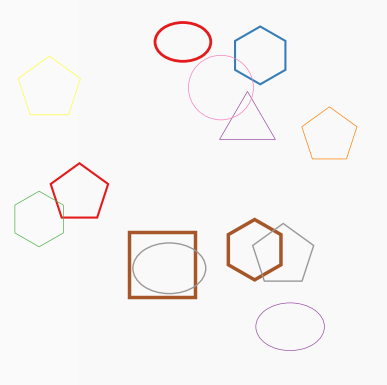[{"shape": "pentagon", "thickness": 1.5, "radius": 0.39, "center": [0.205, 0.498]}, {"shape": "oval", "thickness": 2, "radius": 0.36, "center": [0.472, 0.891]}, {"shape": "hexagon", "thickness": 1.5, "radius": 0.38, "center": [0.672, 0.856]}, {"shape": "hexagon", "thickness": 0.5, "radius": 0.36, "center": [0.101, 0.431]}, {"shape": "oval", "thickness": 0.5, "radius": 0.44, "center": [0.749, 0.151]}, {"shape": "triangle", "thickness": 0.5, "radius": 0.42, "center": [0.639, 0.679]}, {"shape": "pentagon", "thickness": 0.5, "radius": 0.37, "center": [0.85, 0.648]}, {"shape": "pentagon", "thickness": 0.5, "radius": 0.42, "center": [0.127, 0.77]}, {"shape": "hexagon", "thickness": 2.5, "radius": 0.39, "center": [0.657, 0.351]}, {"shape": "square", "thickness": 2.5, "radius": 0.42, "center": [0.417, 0.313]}, {"shape": "circle", "thickness": 0.5, "radius": 0.42, "center": [0.57, 0.773]}, {"shape": "pentagon", "thickness": 1, "radius": 0.41, "center": [0.731, 0.337]}, {"shape": "oval", "thickness": 1, "radius": 0.47, "center": [0.437, 0.303]}]